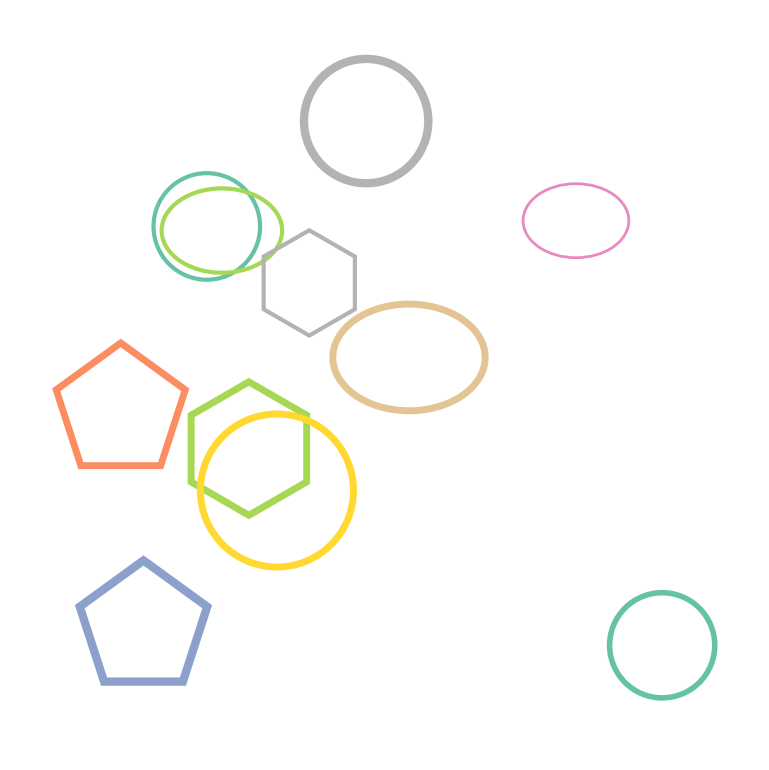[{"shape": "circle", "thickness": 2, "radius": 0.34, "center": [0.86, 0.162]}, {"shape": "circle", "thickness": 1.5, "radius": 0.35, "center": [0.269, 0.706]}, {"shape": "pentagon", "thickness": 2.5, "radius": 0.44, "center": [0.157, 0.467]}, {"shape": "pentagon", "thickness": 3, "radius": 0.44, "center": [0.186, 0.185]}, {"shape": "oval", "thickness": 1, "radius": 0.34, "center": [0.748, 0.713]}, {"shape": "oval", "thickness": 1.5, "radius": 0.39, "center": [0.288, 0.701]}, {"shape": "hexagon", "thickness": 2.5, "radius": 0.43, "center": [0.323, 0.417]}, {"shape": "circle", "thickness": 2.5, "radius": 0.5, "center": [0.36, 0.363]}, {"shape": "oval", "thickness": 2.5, "radius": 0.49, "center": [0.531, 0.536]}, {"shape": "circle", "thickness": 3, "radius": 0.4, "center": [0.476, 0.843]}, {"shape": "hexagon", "thickness": 1.5, "radius": 0.34, "center": [0.402, 0.633]}]